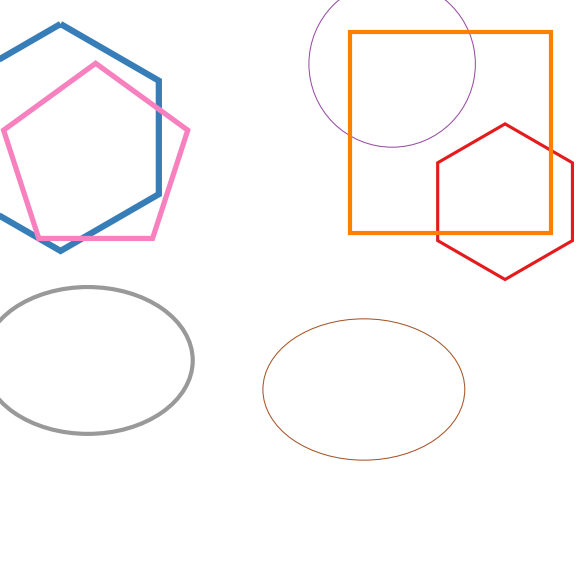[{"shape": "hexagon", "thickness": 1.5, "radius": 0.67, "center": [0.875, 0.65]}, {"shape": "hexagon", "thickness": 3, "radius": 0.98, "center": [0.105, 0.761]}, {"shape": "circle", "thickness": 0.5, "radius": 0.72, "center": [0.679, 0.888]}, {"shape": "square", "thickness": 2, "radius": 0.87, "center": [0.78, 0.769]}, {"shape": "oval", "thickness": 0.5, "radius": 0.87, "center": [0.63, 0.325]}, {"shape": "pentagon", "thickness": 2.5, "radius": 0.84, "center": [0.166, 0.722]}, {"shape": "oval", "thickness": 2, "radius": 0.91, "center": [0.152, 0.375]}]